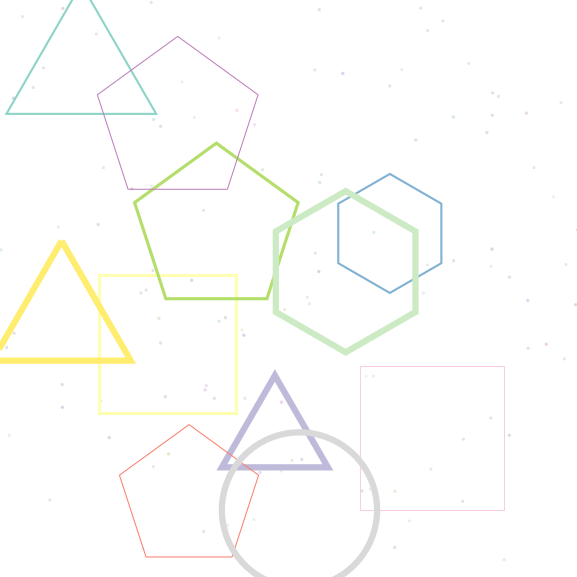[{"shape": "triangle", "thickness": 1, "radius": 0.75, "center": [0.141, 0.877]}, {"shape": "square", "thickness": 1.5, "radius": 0.6, "center": [0.29, 0.403]}, {"shape": "triangle", "thickness": 3, "radius": 0.53, "center": [0.476, 0.243]}, {"shape": "pentagon", "thickness": 0.5, "radius": 0.63, "center": [0.327, 0.137]}, {"shape": "hexagon", "thickness": 1, "radius": 0.52, "center": [0.675, 0.595]}, {"shape": "pentagon", "thickness": 1.5, "radius": 0.74, "center": [0.375, 0.602]}, {"shape": "square", "thickness": 0.5, "radius": 0.62, "center": [0.749, 0.24]}, {"shape": "circle", "thickness": 3, "radius": 0.67, "center": [0.519, 0.116]}, {"shape": "pentagon", "thickness": 0.5, "radius": 0.73, "center": [0.308, 0.79]}, {"shape": "hexagon", "thickness": 3, "radius": 0.7, "center": [0.599, 0.529]}, {"shape": "triangle", "thickness": 3, "radius": 0.69, "center": [0.107, 0.444]}]